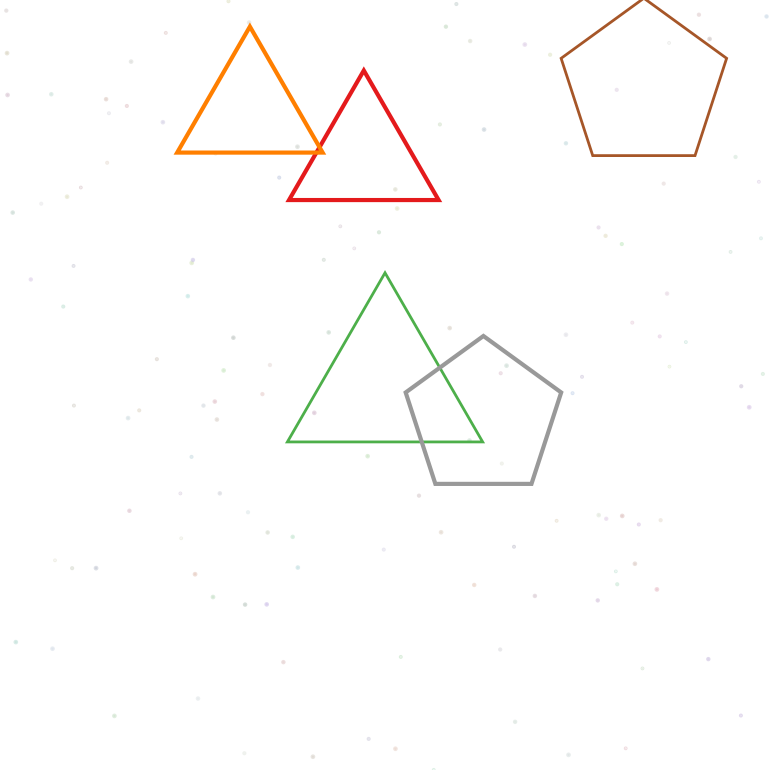[{"shape": "triangle", "thickness": 1.5, "radius": 0.56, "center": [0.472, 0.796]}, {"shape": "triangle", "thickness": 1, "radius": 0.73, "center": [0.5, 0.499]}, {"shape": "triangle", "thickness": 1.5, "radius": 0.55, "center": [0.325, 0.856]}, {"shape": "pentagon", "thickness": 1, "radius": 0.56, "center": [0.836, 0.889]}, {"shape": "pentagon", "thickness": 1.5, "radius": 0.53, "center": [0.628, 0.457]}]